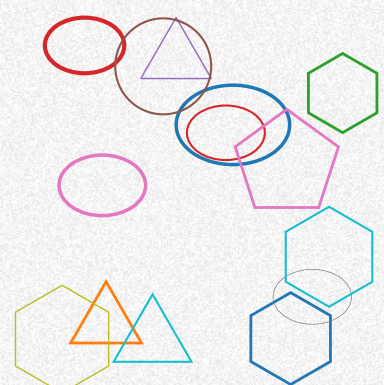[{"shape": "oval", "thickness": 2.5, "radius": 0.74, "center": [0.605, 0.676]}, {"shape": "hexagon", "thickness": 2, "radius": 0.6, "center": [0.755, 0.121]}, {"shape": "triangle", "thickness": 2, "radius": 0.53, "center": [0.276, 0.162]}, {"shape": "hexagon", "thickness": 2, "radius": 0.51, "center": [0.89, 0.758]}, {"shape": "oval", "thickness": 3, "radius": 0.52, "center": [0.22, 0.882]}, {"shape": "oval", "thickness": 1.5, "radius": 0.51, "center": [0.587, 0.655]}, {"shape": "triangle", "thickness": 1, "radius": 0.53, "center": [0.457, 0.849]}, {"shape": "circle", "thickness": 1.5, "radius": 0.62, "center": [0.424, 0.828]}, {"shape": "oval", "thickness": 2.5, "radius": 0.56, "center": [0.266, 0.519]}, {"shape": "pentagon", "thickness": 2, "radius": 0.7, "center": [0.745, 0.575]}, {"shape": "oval", "thickness": 0.5, "radius": 0.51, "center": [0.811, 0.229]}, {"shape": "hexagon", "thickness": 1, "radius": 0.7, "center": [0.161, 0.119]}, {"shape": "triangle", "thickness": 1.5, "radius": 0.58, "center": [0.396, 0.119]}, {"shape": "hexagon", "thickness": 1.5, "radius": 0.65, "center": [0.855, 0.333]}]